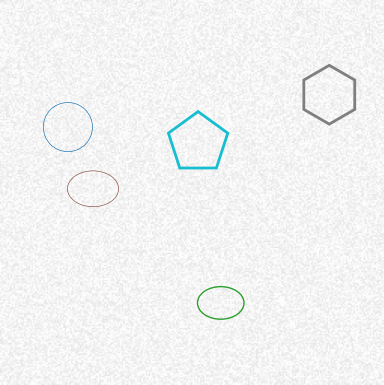[{"shape": "circle", "thickness": 0.5, "radius": 0.32, "center": [0.176, 0.67]}, {"shape": "oval", "thickness": 1, "radius": 0.3, "center": [0.573, 0.213]}, {"shape": "oval", "thickness": 0.5, "radius": 0.33, "center": [0.242, 0.51]}, {"shape": "hexagon", "thickness": 2, "radius": 0.38, "center": [0.855, 0.754]}, {"shape": "pentagon", "thickness": 2, "radius": 0.41, "center": [0.514, 0.629]}]